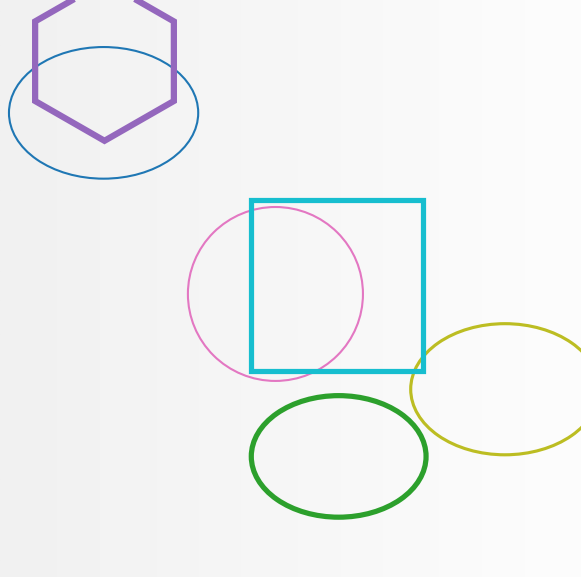[{"shape": "oval", "thickness": 1, "radius": 0.81, "center": [0.178, 0.804]}, {"shape": "oval", "thickness": 2.5, "radius": 0.75, "center": [0.583, 0.209]}, {"shape": "hexagon", "thickness": 3, "radius": 0.69, "center": [0.18, 0.893]}, {"shape": "circle", "thickness": 1, "radius": 0.75, "center": [0.474, 0.49]}, {"shape": "oval", "thickness": 1.5, "radius": 0.81, "center": [0.869, 0.325]}, {"shape": "square", "thickness": 2.5, "radius": 0.74, "center": [0.58, 0.505]}]